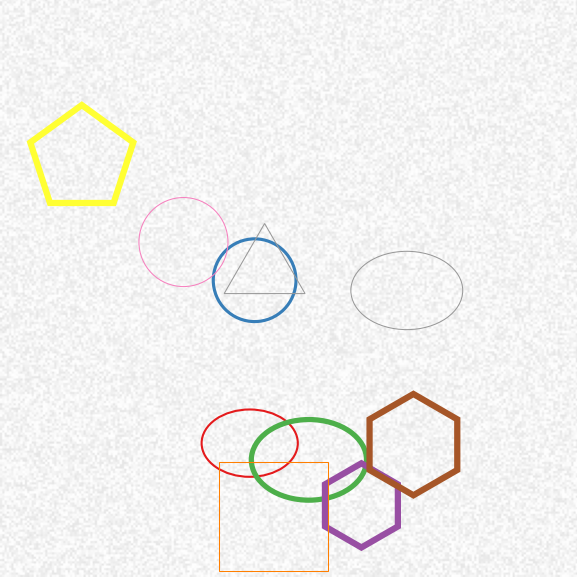[{"shape": "oval", "thickness": 1, "radius": 0.42, "center": [0.432, 0.232]}, {"shape": "circle", "thickness": 1.5, "radius": 0.36, "center": [0.441, 0.514]}, {"shape": "oval", "thickness": 2.5, "radius": 0.5, "center": [0.535, 0.203]}, {"shape": "hexagon", "thickness": 3, "radius": 0.36, "center": [0.626, 0.124]}, {"shape": "square", "thickness": 0.5, "radius": 0.47, "center": [0.474, 0.105]}, {"shape": "pentagon", "thickness": 3, "radius": 0.47, "center": [0.142, 0.723]}, {"shape": "hexagon", "thickness": 3, "radius": 0.44, "center": [0.716, 0.229]}, {"shape": "circle", "thickness": 0.5, "radius": 0.39, "center": [0.318, 0.58]}, {"shape": "oval", "thickness": 0.5, "radius": 0.48, "center": [0.704, 0.496]}, {"shape": "triangle", "thickness": 0.5, "radius": 0.4, "center": [0.458, 0.531]}]